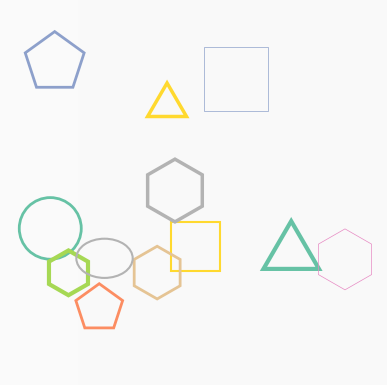[{"shape": "triangle", "thickness": 3, "radius": 0.41, "center": [0.752, 0.343]}, {"shape": "circle", "thickness": 2, "radius": 0.4, "center": [0.13, 0.407]}, {"shape": "pentagon", "thickness": 2, "radius": 0.32, "center": [0.256, 0.2]}, {"shape": "pentagon", "thickness": 2, "radius": 0.4, "center": [0.141, 0.838]}, {"shape": "square", "thickness": 0.5, "radius": 0.41, "center": [0.609, 0.795]}, {"shape": "hexagon", "thickness": 0.5, "radius": 0.4, "center": [0.89, 0.326]}, {"shape": "hexagon", "thickness": 3, "radius": 0.29, "center": [0.177, 0.291]}, {"shape": "square", "thickness": 1.5, "radius": 0.32, "center": [0.504, 0.361]}, {"shape": "triangle", "thickness": 2.5, "radius": 0.29, "center": [0.431, 0.726]}, {"shape": "hexagon", "thickness": 2, "radius": 0.34, "center": [0.406, 0.292]}, {"shape": "oval", "thickness": 1.5, "radius": 0.36, "center": [0.27, 0.329]}, {"shape": "hexagon", "thickness": 2.5, "radius": 0.41, "center": [0.452, 0.505]}]